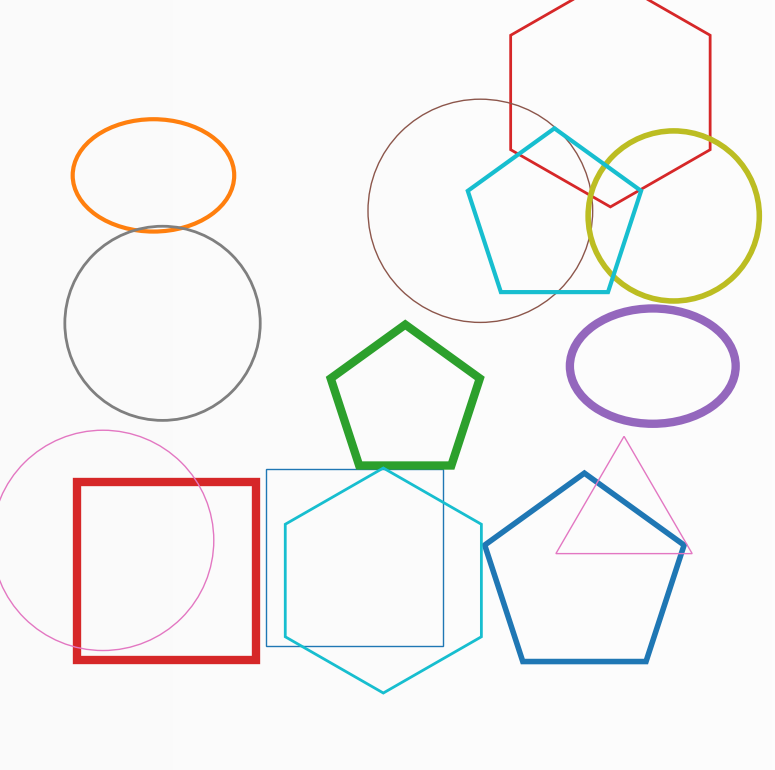[{"shape": "square", "thickness": 0.5, "radius": 0.57, "center": [0.458, 0.276]}, {"shape": "pentagon", "thickness": 2, "radius": 0.68, "center": [0.754, 0.25]}, {"shape": "oval", "thickness": 1.5, "radius": 0.52, "center": [0.198, 0.772]}, {"shape": "pentagon", "thickness": 3, "radius": 0.51, "center": [0.523, 0.477]}, {"shape": "square", "thickness": 3, "radius": 0.58, "center": [0.215, 0.258]}, {"shape": "hexagon", "thickness": 1, "radius": 0.74, "center": [0.788, 0.88]}, {"shape": "oval", "thickness": 3, "radius": 0.53, "center": [0.842, 0.525]}, {"shape": "circle", "thickness": 0.5, "radius": 0.72, "center": [0.62, 0.726]}, {"shape": "circle", "thickness": 0.5, "radius": 0.72, "center": [0.133, 0.298]}, {"shape": "triangle", "thickness": 0.5, "radius": 0.51, "center": [0.805, 0.332]}, {"shape": "circle", "thickness": 1, "radius": 0.63, "center": [0.21, 0.58]}, {"shape": "circle", "thickness": 2, "radius": 0.55, "center": [0.869, 0.72]}, {"shape": "pentagon", "thickness": 1.5, "radius": 0.59, "center": [0.715, 0.716]}, {"shape": "hexagon", "thickness": 1, "radius": 0.73, "center": [0.495, 0.246]}]